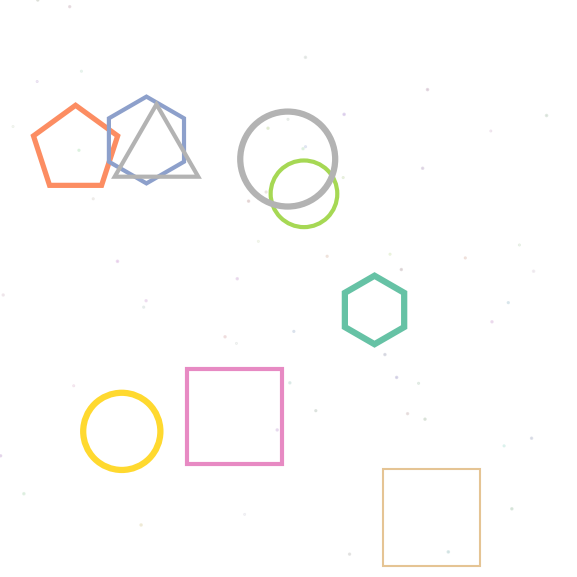[{"shape": "hexagon", "thickness": 3, "radius": 0.3, "center": [0.649, 0.462]}, {"shape": "pentagon", "thickness": 2.5, "radius": 0.38, "center": [0.131, 0.74]}, {"shape": "hexagon", "thickness": 2, "radius": 0.38, "center": [0.254, 0.757]}, {"shape": "square", "thickness": 2, "radius": 0.41, "center": [0.407, 0.278]}, {"shape": "circle", "thickness": 2, "radius": 0.29, "center": [0.526, 0.664]}, {"shape": "circle", "thickness": 3, "radius": 0.33, "center": [0.211, 0.252]}, {"shape": "square", "thickness": 1, "radius": 0.42, "center": [0.747, 0.103]}, {"shape": "circle", "thickness": 3, "radius": 0.41, "center": [0.498, 0.724]}, {"shape": "triangle", "thickness": 2, "radius": 0.42, "center": [0.271, 0.735]}]